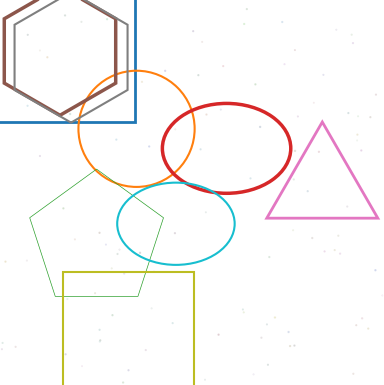[{"shape": "square", "thickness": 2, "radius": 0.9, "center": [0.171, 0.864]}, {"shape": "circle", "thickness": 1.5, "radius": 0.75, "center": [0.355, 0.665]}, {"shape": "pentagon", "thickness": 0.5, "radius": 0.91, "center": [0.251, 0.378]}, {"shape": "oval", "thickness": 2.5, "radius": 0.83, "center": [0.589, 0.615]}, {"shape": "hexagon", "thickness": 2.5, "radius": 0.84, "center": [0.156, 0.868]}, {"shape": "triangle", "thickness": 2, "radius": 0.83, "center": [0.837, 0.517]}, {"shape": "hexagon", "thickness": 1.5, "radius": 0.85, "center": [0.185, 0.851]}, {"shape": "square", "thickness": 1.5, "radius": 0.86, "center": [0.334, 0.124]}, {"shape": "oval", "thickness": 1.5, "radius": 0.76, "center": [0.457, 0.419]}]